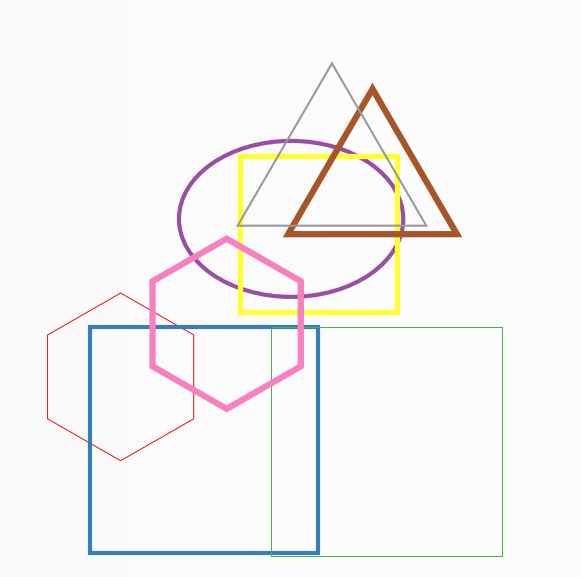[{"shape": "hexagon", "thickness": 0.5, "radius": 0.73, "center": [0.208, 0.347]}, {"shape": "square", "thickness": 2, "radius": 0.98, "center": [0.351, 0.238]}, {"shape": "square", "thickness": 0.5, "radius": 0.99, "center": [0.665, 0.234]}, {"shape": "oval", "thickness": 2, "radius": 0.96, "center": [0.501, 0.62]}, {"shape": "square", "thickness": 2.5, "radius": 0.68, "center": [0.549, 0.594]}, {"shape": "triangle", "thickness": 3, "radius": 0.84, "center": [0.641, 0.677]}, {"shape": "hexagon", "thickness": 3, "radius": 0.74, "center": [0.39, 0.439]}, {"shape": "triangle", "thickness": 1, "radius": 0.94, "center": [0.571, 0.702]}]